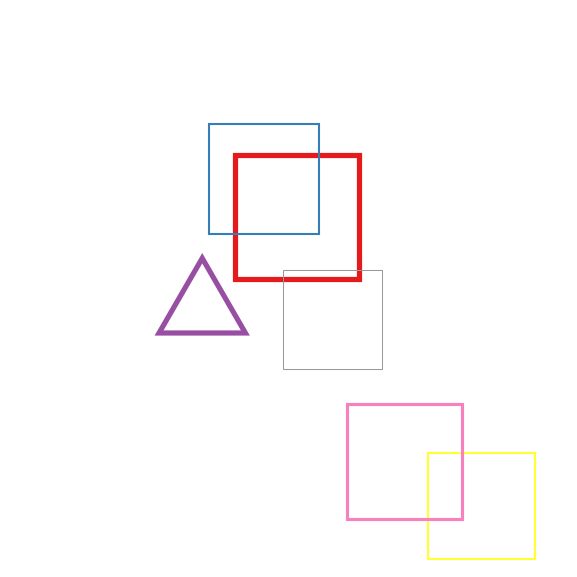[{"shape": "square", "thickness": 2.5, "radius": 0.54, "center": [0.514, 0.623]}, {"shape": "square", "thickness": 1, "radius": 0.48, "center": [0.457, 0.689]}, {"shape": "triangle", "thickness": 2.5, "radius": 0.43, "center": [0.35, 0.466]}, {"shape": "square", "thickness": 1, "radius": 0.46, "center": [0.834, 0.122]}, {"shape": "square", "thickness": 1.5, "radius": 0.5, "center": [0.701, 0.199]}, {"shape": "square", "thickness": 0.5, "radius": 0.43, "center": [0.576, 0.445]}]